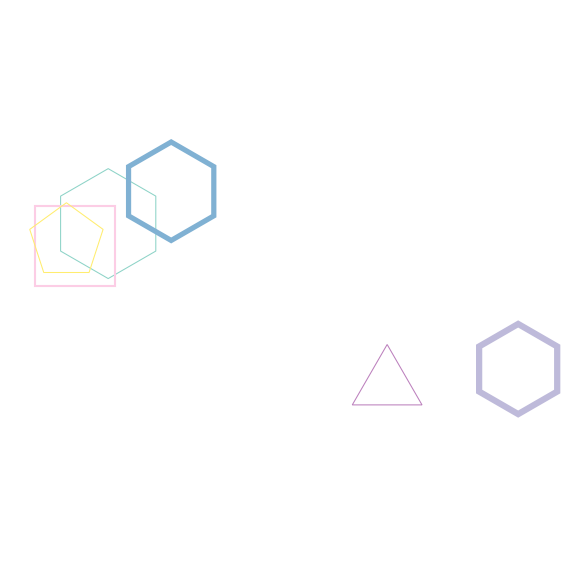[{"shape": "hexagon", "thickness": 0.5, "radius": 0.48, "center": [0.187, 0.612]}, {"shape": "hexagon", "thickness": 3, "radius": 0.39, "center": [0.897, 0.36]}, {"shape": "hexagon", "thickness": 2.5, "radius": 0.43, "center": [0.296, 0.668]}, {"shape": "square", "thickness": 1, "radius": 0.35, "center": [0.13, 0.573]}, {"shape": "triangle", "thickness": 0.5, "radius": 0.35, "center": [0.67, 0.333]}, {"shape": "pentagon", "thickness": 0.5, "radius": 0.33, "center": [0.115, 0.581]}]